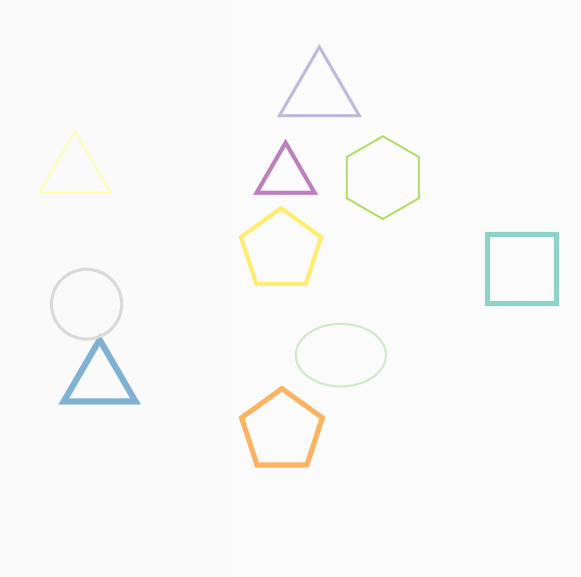[{"shape": "square", "thickness": 2.5, "radius": 0.3, "center": [0.897, 0.534]}, {"shape": "triangle", "thickness": 1, "radius": 0.35, "center": [0.129, 0.701]}, {"shape": "triangle", "thickness": 1.5, "radius": 0.4, "center": [0.549, 0.839]}, {"shape": "triangle", "thickness": 3, "radius": 0.36, "center": [0.171, 0.34]}, {"shape": "pentagon", "thickness": 2.5, "radius": 0.37, "center": [0.485, 0.253]}, {"shape": "hexagon", "thickness": 1, "radius": 0.36, "center": [0.659, 0.692]}, {"shape": "circle", "thickness": 1.5, "radius": 0.3, "center": [0.149, 0.472]}, {"shape": "triangle", "thickness": 2, "radius": 0.29, "center": [0.491, 0.694]}, {"shape": "oval", "thickness": 1, "radius": 0.39, "center": [0.586, 0.384]}, {"shape": "pentagon", "thickness": 2, "radius": 0.36, "center": [0.484, 0.566]}]